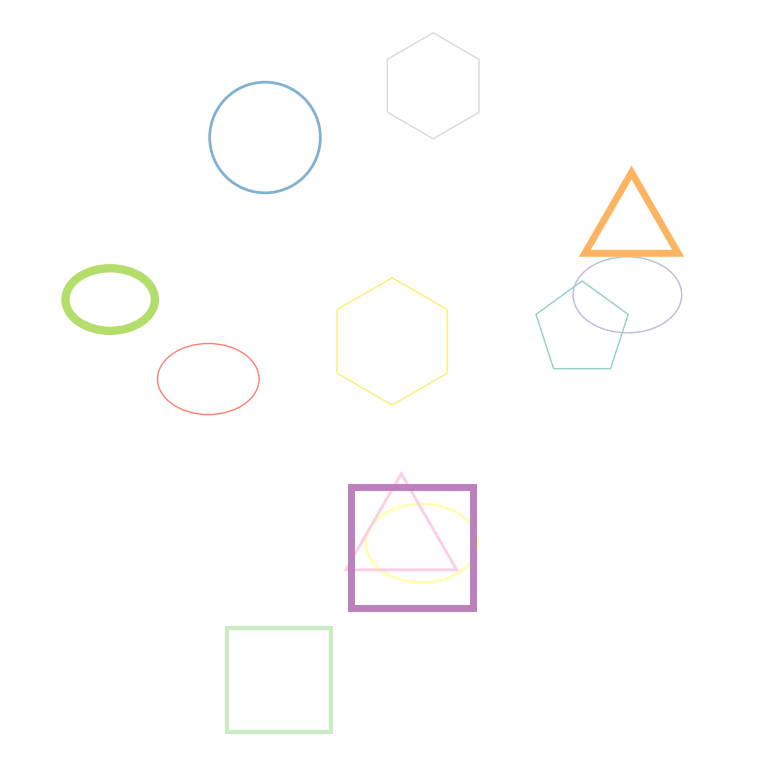[{"shape": "pentagon", "thickness": 0.5, "radius": 0.31, "center": [0.756, 0.572]}, {"shape": "oval", "thickness": 1, "radius": 0.36, "center": [0.548, 0.295]}, {"shape": "oval", "thickness": 0.5, "radius": 0.35, "center": [0.815, 0.617]}, {"shape": "oval", "thickness": 0.5, "radius": 0.33, "center": [0.271, 0.508]}, {"shape": "circle", "thickness": 1, "radius": 0.36, "center": [0.344, 0.821]}, {"shape": "triangle", "thickness": 2.5, "radius": 0.35, "center": [0.82, 0.706]}, {"shape": "oval", "thickness": 3, "radius": 0.29, "center": [0.143, 0.611]}, {"shape": "triangle", "thickness": 1, "radius": 0.42, "center": [0.521, 0.302]}, {"shape": "hexagon", "thickness": 0.5, "radius": 0.34, "center": [0.563, 0.889]}, {"shape": "square", "thickness": 2.5, "radius": 0.39, "center": [0.535, 0.289]}, {"shape": "square", "thickness": 1.5, "radius": 0.34, "center": [0.362, 0.117]}, {"shape": "hexagon", "thickness": 0.5, "radius": 0.41, "center": [0.509, 0.557]}]